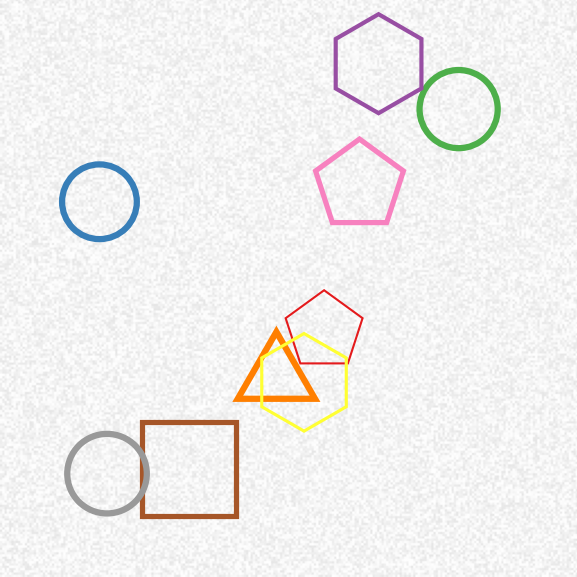[{"shape": "pentagon", "thickness": 1, "radius": 0.35, "center": [0.561, 0.427]}, {"shape": "circle", "thickness": 3, "radius": 0.32, "center": [0.172, 0.65]}, {"shape": "circle", "thickness": 3, "radius": 0.34, "center": [0.794, 0.81]}, {"shape": "hexagon", "thickness": 2, "radius": 0.43, "center": [0.656, 0.889]}, {"shape": "triangle", "thickness": 3, "radius": 0.39, "center": [0.479, 0.347]}, {"shape": "hexagon", "thickness": 1.5, "radius": 0.42, "center": [0.526, 0.337]}, {"shape": "square", "thickness": 2.5, "radius": 0.41, "center": [0.328, 0.187]}, {"shape": "pentagon", "thickness": 2.5, "radius": 0.4, "center": [0.622, 0.678]}, {"shape": "circle", "thickness": 3, "radius": 0.34, "center": [0.185, 0.179]}]